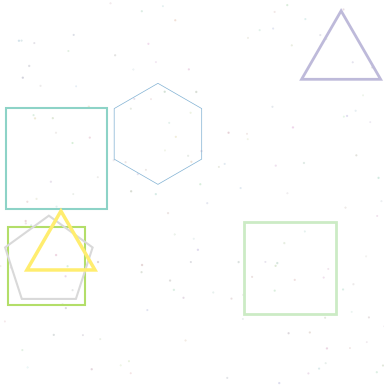[{"shape": "square", "thickness": 1.5, "radius": 0.65, "center": [0.146, 0.589]}, {"shape": "triangle", "thickness": 2, "radius": 0.59, "center": [0.886, 0.853]}, {"shape": "hexagon", "thickness": 0.5, "radius": 0.66, "center": [0.41, 0.652]}, {"shape": "square", "thickness": 1.5, "radius": 0.5, "center": [0.122, 0.309]}, {"shape": "pentagon", "thickness": 1.5, "radius": 0.6, "center": [0.127, 0.32]}, {"shape": "square", "thickness": 2, "radius": 0.6, "center": [0.752, 0.304]}, {"shape": "triangle", "thickness": 2.5, "radius": 0.51, "center": [0.158, 0.35]}]